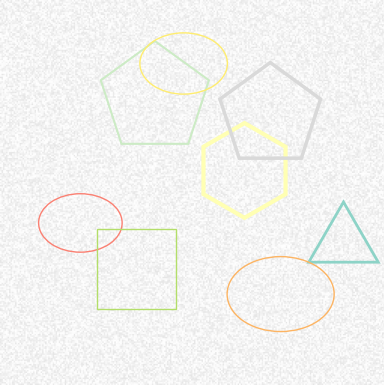[{"shape": "triangle", "thickness": 2, "radius": 0.52, "center": [0.892, 0.371]}, {"shape": "hexagon", "thickness": 3, "radius": 0.62, "center": [0.635, 0.557]}, {"shape": "oval", "thickness": 1, "radius": 0.54, "center": [0.209, 0.421]}, {"shape": "oval", "thickness": 1, "radius": 0.7, "center": [0.729, 0.236]}, {"shape": "square", "thickness": 1, "radius": 0.51, "center": [0.354, 0.302]}, {"shape": "pentagon", "thickness": 2.5, "radius": 0.69, "center": [0.702, 0.7]}, {"shape": "pentagon", "thickness": 1.5, "radius": 0.74, "center": [0.402, 0.746]}, {"shape": "oval", "thickness": 1, "radius": 0.57, "center": [0.477, 0.835]}]